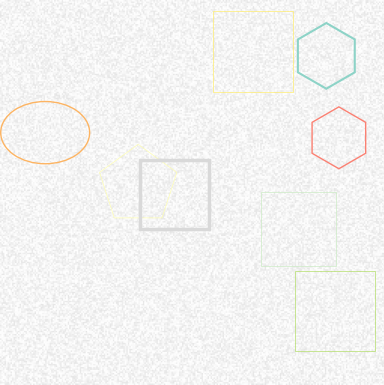[{"shape": "hexagon", "thickness": 1.5, "radius": 0.43, "center": [0.848, 0.855]}, {"shape": "pentagon", "thickness": 0.5, "radius": 0.53, "center": [0.359, 0.519]}, {"shape": "hexagon", "thickness": 1, "radius": 0.4, "center": [0.88, 0.642]}, {"shape": "oval", "thickness": 1, "radius": 0.58, "center": [0.117, 0.655]}, {"shape": "square", "thickness": 0.5, "radius": 0.52, "center": [0.871, 0.193]}, {"shape": "square", "thickness": 2.5, "radius": 0.45, "center": [0.453, 0.495]}, {"shape": "square", "thickness": 0.5, "radius": 0.48, "center": [0.775, 0.405]}, {"shape": "square", "thickness": 0.5, "radius": 0.52, "center": [0.657, 0.867]}]